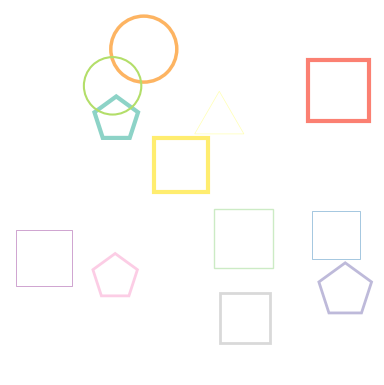[{"shape": "pentagon", "thickness": 3, "radius": 0.3, "center": [0.302, 0.69]}, {"shape": "triangle", "thickness": 0.5, "radius": 0.37, "center": [0.57, 0.689]}, {"shape": "pentagon", "thickness": 2, "radius": 0.36, "center": [0.897, 0.245]}, {"shape": "square", "thickness": 3, "radius": 0.4, "center": [0.879, 0.765]}, {"shape": "square", "thickness": 0.5, "radius": 0.31, "center": [0.873, 0.389]}, {"shape": "circle", "thickness": 2.5, "radius": 0.43, "center": [0.373, 0.872]}, {"shape": "circle", "thickness": 1.5, "radius": 0.37, "center": [0.292, 0.777]}, {"shape": "pentagon", "thickness": 2, "radius": 0.3, "center": [0.299, 0.281]}, {"shape": "square", "thickness": 2, "radius": 0.33, "center": [0.636, 0.174]}, {"shape": "square", "thickness": 0.5, "radius": 0.36, "center": [0.115, 0.33]}, {"shape": "square", "thickness": 1, "radius": 0.38, "center": [0.633, 0.381]}, {"shape": "square", "thickness": 3, "radius": 0.36, "center": [0.47, 0.571]}]